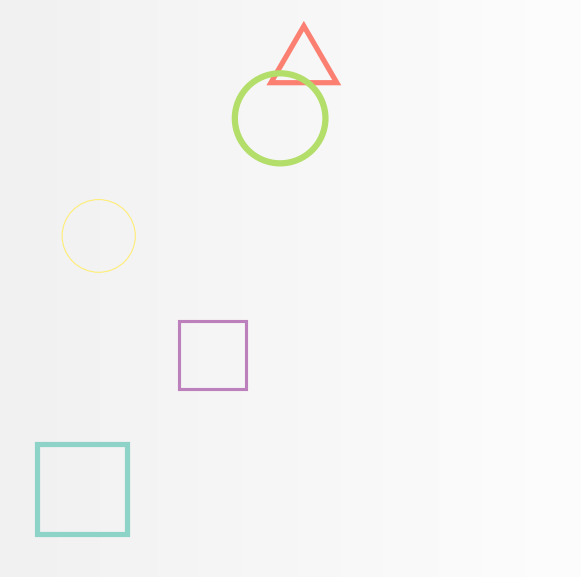[{"shape": "square", "thickness": 2.5, "radius": 0.39, "center": [0.141, 0.153]}, {"shape": "triangle", "thickness": 2.5, "radius": 0.33, "center": [0.523, 0.889]}, {"shape": "circle", "thickness": 3, "radius": 0.39, "center": [0.482, 0.794]}, {"shape": "square", "thickness": 1.5, "radius": 0.29, "center": [0.366, 0.384]}, {"shape": "circle", "thickness": 0.5, "radius": 0.31, "center": [0.17, 0.591]}]